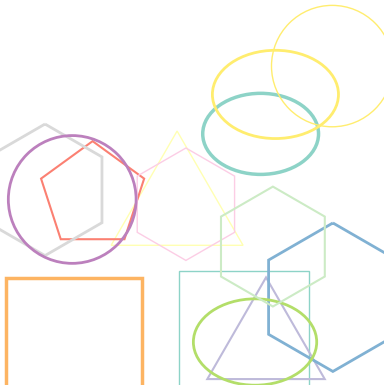[{"shape": "square", "thickness": 1, "radius": 0.84, "center": [0.634, 0.128]}, {"shape": "oval", "thickness": 2.5, "radius": 0.75, "center": [0.677, 0.652]}, {"shape": "triangle", "thickness": 1, "radius": 0.99, "center": [0.46, 0.462]}, {"shape": "triangle", "thickness": 1.5, "radius": 0.88, "center": [0.691, 0.103]}, {"shape": "pentagon", "thickness": 1.5, "radius": 0.7, "center": [0.241, 0.493]}, {"shape": "hexagon", "thickness": 2, "radius": 0.96, "center": [0.865, 0.228]}, {"shape": "square", "thickness": 2.5, "radius": 0.89, "center": [0.193, 0.1]}, {"shape": "oval", "thickness": 2, "radius": 0.8, "center": [0.662, 0.112]}, {"shape": "hexagon", "thickness": 1, "radius": 0.73, "center": [0.483, 0.47]}, {"shape": "hexagon", "thickness": 2, "radius": 0.85, "center": [0.117, 0.507]}, {"shape": "circle", "thickness": 2, "radius": 0.83, "center": [0.188, 0.482]}, {"shape": "hexagon", "thickness": 1.5, "radius": 0.78, "center": [0.709, 0.36]}, {"shape": "oval", "thickness": 2, "radius": 0.82, "center": [0.715, 0.755]}, {"shape": "circle", "thickness": 1, "radius": 0.79, "center": [0.863, 0.828]}]